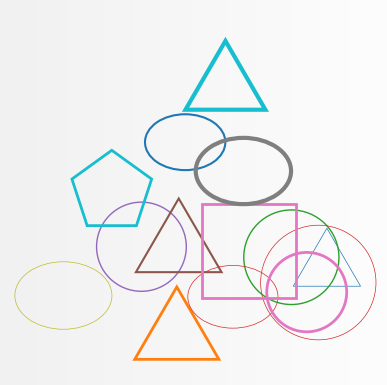[{"shape": "oval", "thickness": 1.5, "radius": 0.52, "center": [0.478, 0.631]}, {"shape": "triangle", "thickness": 0.5, "radius": 0.5, "center": [0.844, 0.307]}, {"shape": "triangle", "thickness": 2, "radius": 0.63, "center": [0.456, 0.129]}, {"shape": "circle", "thickness": 1, "radius": 0.61, "center": [0.752, 0.332]}, {"shape": "oval", "thickness": 0.5, "radius": 0.58, "center": [0.601, 0.229]}, {"shape": "circle", "thickness": 0.5, "radius": 0.74, "center": [0.821, 0.266]}, {"shape": "circle", "thickness": 1, "radius": 0.58, "center": [0.365, 0.359]}, {"shape": "triangle", "thickness": 1.5, "radius": 0.64, "center": [0.461, 0.357]}, {"shape": "circle", "thickness": 2, "radius": 0.52, "center": [0.792, 0.241]}, {"shape": "square", "thickness": 2, "radius": 0.61, "center": [0.642, 0.348]}, {"shape": "oval", "thickness": 3, "radius": 0.61, "center": [0.628, 0.556]}, {"shape": "oval", "thickness": 0.5, "radius": 0.63, "center": [0.164, 0.232]}, {"shape": "pentagon", "thickness": 2, "radius": 0.54, "center": [0.288, 0.501]}, {"shape": "triangle", "thickness": 3, "radius": 0.6, "center": [0.582, 0.775]}]